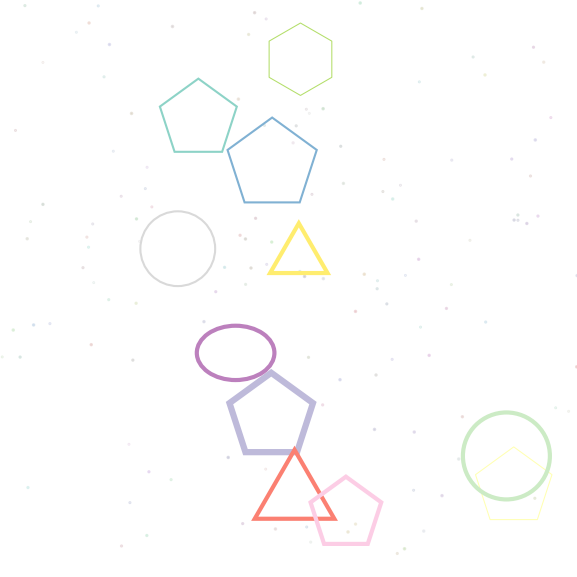[{"shape": "pentagon", "thickness": 1, "radius": 0.35, "center": [0.343, 0.793]}, {"shape": "pentagon", "thickness": 0.5, "radius": 0.35, "center": [0.89, 0.156]}, {"shape": "pentagon", "thickness": 3, "radius": 0.38, "center": [0.47, 0.278]}, {"shape": "triangle", "thickness": 2, "radius": 0.4, "center": [0.51, 0.141]}, {"shape": "pentagon", "thickness": 1, "radius": 0.41, "center": [0.471, 0.714]}, {"shape": "hexagon", "thickness": 0.5, "radius": 0.31, "center": [0.52, 0.897]}, {"shape": "pentagon", "thickness": 2, "radius": 0.32, "center": [0.599, 0.109]}, {"shape": "circle", "thickness": 1, "radius": 0.32, "center": [0.308, 0.568]}, {"shape": "oval", "thickness": 2, "radius": 0.34, "center": [0.408, 0.388]}, {"shape": "circle", "thickness": 2, "radius": 0.38, "center": [0.877, 0.21]}, {"shape": "triangle", "thickness": 2, "radius": 0.29, "center": [0.517, 0.555]}]